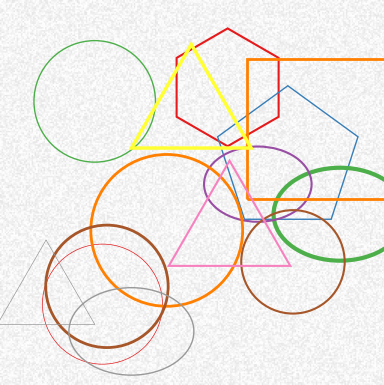[{"shape": "hexagon", "thickness": 1.5, "radius": 0.76, "center": [0.591, 0.773]}, {"shape": "circle", "thickness": 0.5, "radius": 0.78, "center": [0.266, 0.21]}, {"shape": "pentagon", "thickness": 1, "radius": 0.96, "center": [0.748, 0.586]}, {"shape": "oval", "thickness": 3, "radius": 0.86, "center": [0.883, 0.444]}, {"shape": "circle", "thickness": 1, "radius": 0.79, "center": [0.246, 0.737]}, {"shape": "oval", "thickness": 1.5, "radius": 0.7, "center": [0.67, 0.522]}, {"shape": "circle", "thickness": 2, "radius": 0.99, "center": [0.433, 0.402]}, {"shape": "square", "thickness": 2, "radius": 0.91, "center": [0.822, 0.665]}, {"shape": "triangle", "thickness": 2.5, "radius": 0.9, "center": [0.497, 0.705]}, {"shape": "circle", "thickness": 2, "radius": 0.8, "center": [0.278, 0.256]}, {"shape": "circle", "thickness": 1.5, "radius": 0.67, "center": [0.761, 0.32]}, {"shape": "triangle", "thickness": 1.5, "radius": 0.91, "center": [0.596, 0.4]}, {"shape": "triangle", "thickness": 0.5, "radius": 0.73, "center": [0.12, 0.23]}, {"shape": "oval", "thickness": 1, "radius": 0.81, "center": [0.341, 0.139]}]